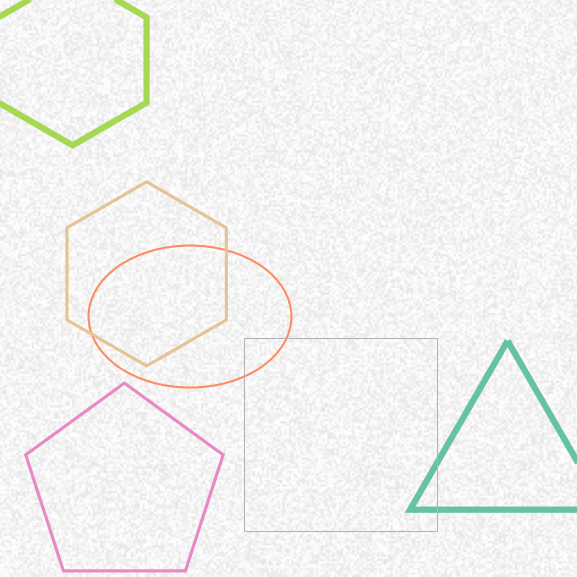[{"shape": "triangle", "thickness": 3, "radius": 0.97, "center": [0.879, 0.214]}, {"shape": "oval", "thickness": 1, "radius": 0.88, "center": [0.329, 0.451]}, {"shape": "pentagon", "thickness": 1.5, "radius": 0.9, "center": [0.215, 0.156]}, {"shape": "hexagon", "thickness": 3, "radius": 0.74, "center": [0.126, 0.895]}, {"shape": "hexagon", "thickness": 1.5, "radius": 0.8, "center": [0.254, 0.525]}, {"shape": "square", "thickness": 0.5, "radius": 0.83, "center": [0.589, 0.246]}]